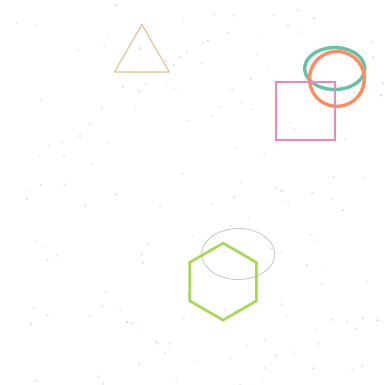[{"shape": "oval", "thickness": 2.5, "radius": 0.39, "center": [0.869, 0.822]}, {"shape": "circle", "thickness": 2.5, "radius": 0.36, "center": [0.875, 0.795]}, {"shape": "square", "thickness": 1.5, "radius": 0.38, "center": [0.794, 0.712]}, {"shape": "hexagon", "thickness": 2, "radius": 0.5, "center": [0.579, 0.268]}, {"shape": "triangle", "thickness": 1, "radius": 0.41, "center": [0.369, 0.854]}, {"shape": "oval", "thickness": 0.5, "radius": 0.47, "center": [0.619, 0.34]}]